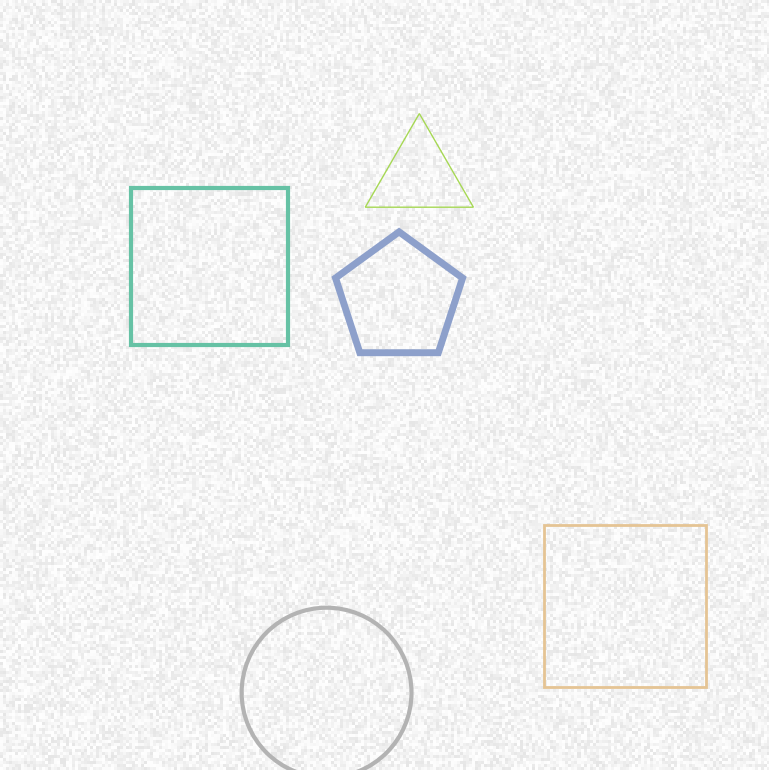[{"shape": "square", "thickness": 1.5, "radius": 0.51, "center": [0.272, 0.654]}, {"shape": "pentagon", "thickness": 2.5, "radius": 0.43, "center": [0.518, 0.612]}, {"shape": "triangle", "thickness": 0.5, "radius": 0.41, "center": [0.545, 0.771]}, {"shape": "square", "thickness": 1, "radius": 0.53, "center": [0.812, 0.213]}, {"shape": "circle", "thickness": 1.5, "radius": 0.55, "center": [0.424, 0.1]}]